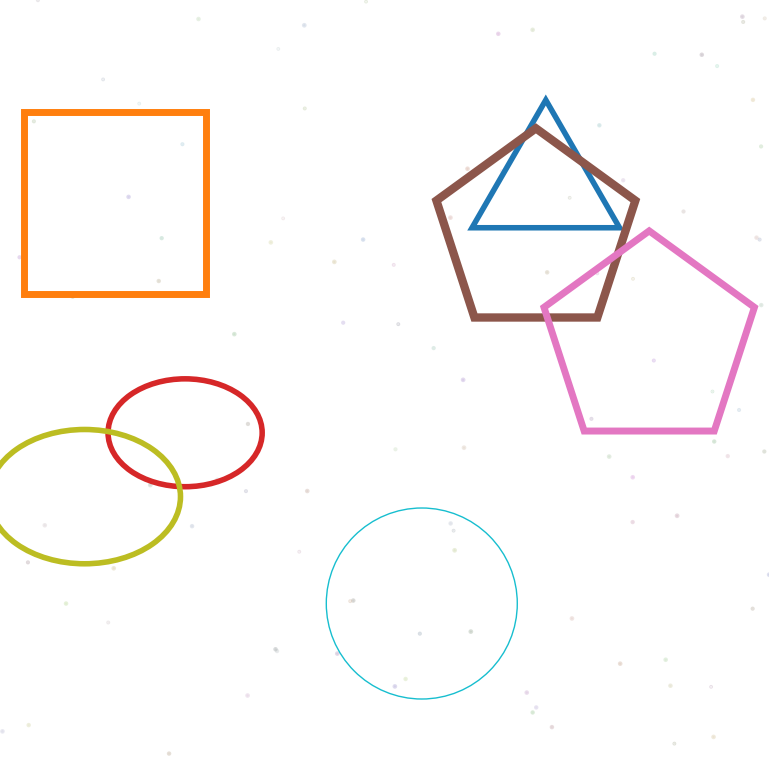[{"shape": "triangle", "thickness": 2, "radius": 0.55, "center": [0.709, 0.76]}, {"shape": "square", "thickness": 2.5, "radius": 0.59, "center": [0.149, 0.736]}, {"shape": "oval", "thickness": 2, "radius": 0.5, "center": [0.24, 0.438]}, {"shape": "pentagon", "thickness": 3, "radius": 0.68, "center": [0.696, 0.698]}, {"shape": "pentagon", "thickness": 2.5, "radius": 0.72, "center": [0.843, 0.556]}, {"shape": "oval", "thickness": 2, "radius": 0.62, "center": [0.11, 0.355]}, {"shape": "circle", "thickness": 0.5, "radius": 0.62, "center": [0.548, 0.216]}]